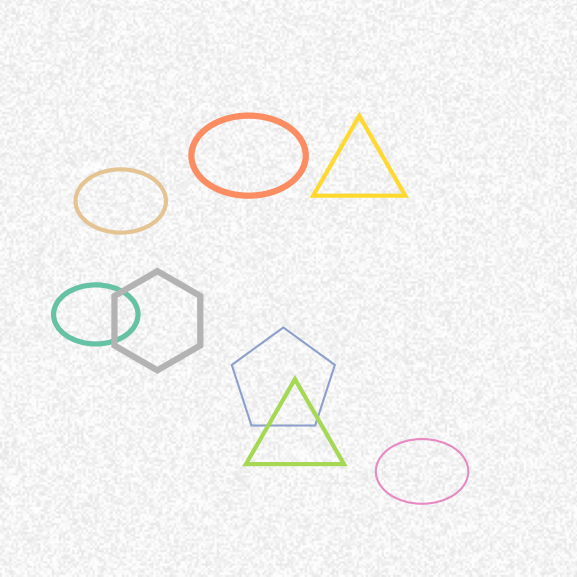[{"shape": "oval", "thickness": 2.5, "radius": 0.37, "center": [0.166, 0.455]}, {"shape": "oval", "thickness": 3, "radius": 0.5, "center": [0.43, 0.73]}, {"shape": "pentagon", "thickness": 1, "radius": 0.47, "center": [0.491, 0.338]}, {"shape": "oval", "thickness": 1, "radius": 0.4, "center": [0.731, 0.183]}, {"shape": "triangle", "thickness": 2, "radius": 0.49, "center": [0.511, 0.244]}, {"shape": "triangle", "thickness": 2, "radius": 0.46, "center": [0.622, 0.706]}, {"shape": "oval", "thickness": 2, "radius": 0.39, "center": [0.209, 0.651]}, {"shape": "hexagon", "thickness": 3, "radius": 0.43, "center": [0.273, 0.444]}]